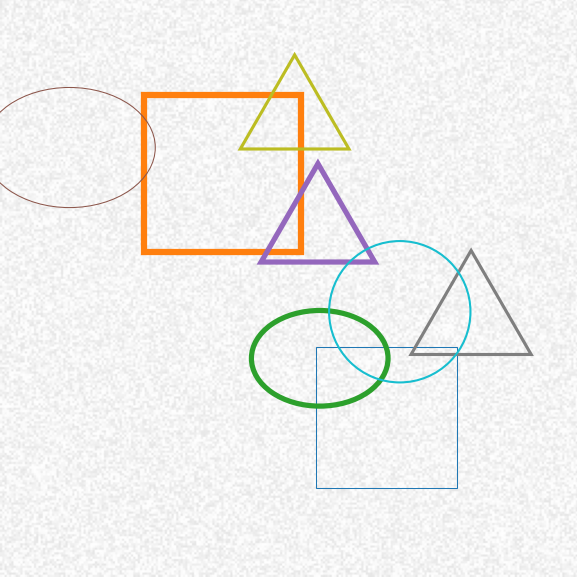[{"shape": "square", "thickness": 0.5, "radius": 0.61, "center": [0.669, 0.276]}, {"shape": "square", "thickness": 3, "radius": 0.68, "center": [0.385, 0.699]}, {"shape": "oval", "thickness": 2.5, "radius": 0.59, "center": [0.554, 0.379]}, {"shape": "triangle", "thickness": 2.5, "radius": 0.57, "center": [0.551, 0.602]}, {"shape": "oval", "thickness": 0.5, "radius": 0.74, "center": [0.12, 0.744]}, {"shape": "triangle", "thickness": 1.5, "radius": 0.6, "center": [0.816, 0.445]}, {"shape": "triangle", "thickness": 1.5, "radius": 0.54, "center": [0.51, 0.795]}, {"shape": "circle", "thickness": 1, "radius": 0.61, "center": [0.692, 0.459]}]